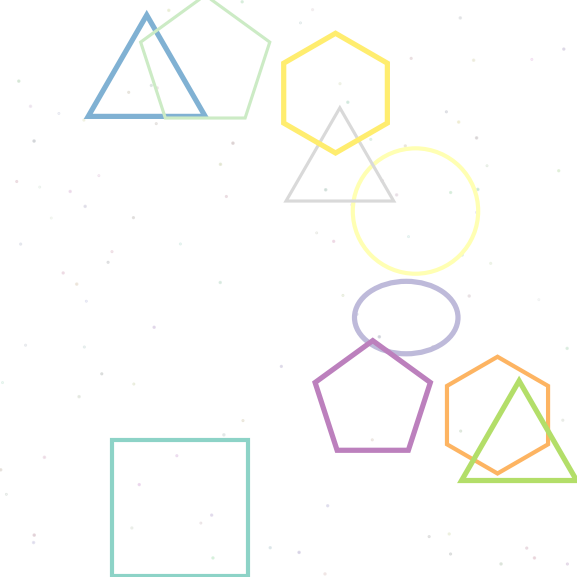[{"shape": "square", "thickness": 2, "radius": 0.59, "center": [0.311, 0.12]}, {"shape": "circle", "thickness": 2, "radius": 0.54, "center": [0.719, 0.634]}, {"shape": "oval", "thickness": 2.5, "radius": 0.45, "center": [0.703, 0.449]}, {"shape": "triangle", "thickness": 2.5, "radius": 0.58, "center": [0.254, 0.856]}, {"shape": "hexagon", "thickness": 2, "radius": 0.51, "center": [0.861, 0.28]}, {"shape": "triangle", "thickness": 2.5, "radius": 0.58, "center": [0.899, 0.225]}, {"shape": "triangle", "thickness": 1.5, "radius": 0.54, "center": [0.588, 0.705]}, {"shape": "pentagon", "thickness": 2.5, "radius": 0.52, "center": [0.645, 0.304]}, {"shape": "pentagon", "thickness": 1.5, "radius": 0.59, "center": [0.355, 0.89]}, {"shape": "hexagon", "thickness": 2.5, "radius": 0.52, "center": [0.581, 0.838]}]